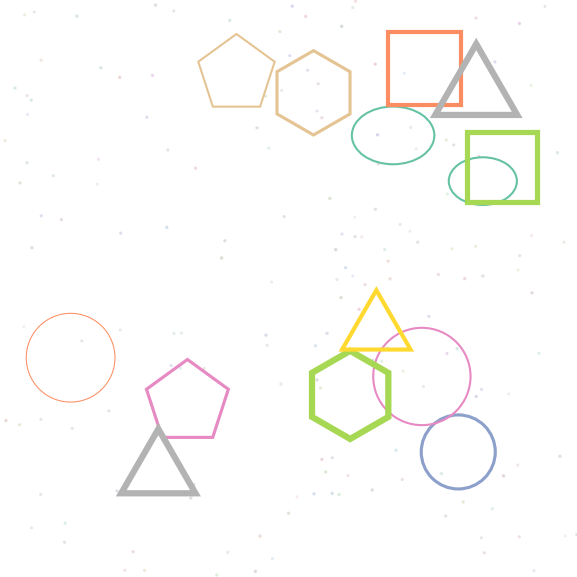[{"shape": "oval", "thickness": 1, "radius": 0.29, "center": [0.836, 0.686]}, {"shape": "oval", "thickness": 1, "radius": 0.36, "center": [0.681, 0.765]}, {"shape": "square", "thickness": 2, "radius": 0.32, "center": [0.735, 0.881]}, {"shape": "circle", "thickness": 0.5, "radius": 0.38, "center": [0.122, 0.38]}, {"shape": "circle", "thickness": 1.5, "radius": 0.32, "center": [0.794, 0.217]}, {"shape": "circle", "thickness": 1, "radius": 0.42, "center": [0.731, 0.347]}, {"shape": "pentagon", "thickness": 1.5, "radius": 0.37, "center": [0.325, 0.302]}, {"shape": "square", "thickness": 2.5, "radius": 0.3, "center": [0.869, 0.71]}, {"shape": "hexagon", "thickness": 3, "radius": 0.38, "center": [0.606, 0.315]}, {"shape": "triangle", "thickness": 2, "radius": 0.34, "center": [0.652, 0.428]}, {"shape": "hexagon", "thickness": 1.5, "radius": 0.37, "center": [0.543, 0.838]}, {"shape": "pentagon", "thickness": 1, "radius": 0.35, "center": [0.409, 0.871]}, {"shape": "triangle", "thickness": 3, "radius": 0.41, "center": [0.825, 0.841]}, {"shape": "triangle", "thickness": 3, "radius": 0.37, "center": [0.274, 0.182]}]